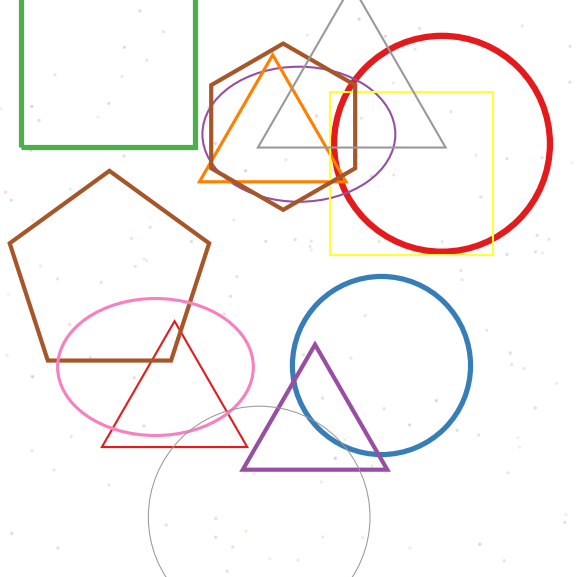[{"shape": "circle", "thickness": 3, "radius": 0.93, "center": [0.765, 0.75]}, {"shape": "triangle", "thickness": 1, "radius": 0.73, "center": [0.302, 0.298]}, {"shape": "circle", "thickness": 2.5, "radius": 0.77, "center": [0.661, 0.366]}, {"shape": "square", "thickness": 2.5, "radius": 0.75, "center": [0.187, 0.896]}, {"shape": "oval", "thickness": 1, "radius": 0.84, "center": [0.518, 0.767]}, {"shape": "triangle", "thickness": 2, "radius": 0.72, "center": [0.545, 0.258]}, {"shape": "triangle", "thickness": 1.5, "radius": 0.73, "center": [0.472, 0.758]}, {"shape": "square", "thickness": 1, "radius": 0.71, "center": [0.712, 0.699]}, {"shape": "pentagon", "thickness": 2, "radius": 0.91, "center": [0.189, 0.522]}, {"shape": "hexagon", "thickness": 2, "radius": 0.72, "center": [0.49, 0.78]}, {"shape": "oval", "thickness": 1.5, "radius": 0.85, "center": [0.269, 0.364]}, {"shape": "circle", "thickness": 0.5, "radius": 0.96, "center": [0.449, 0.104]}, {"shape": "triangle", "thickness": 1, "radius": 0.94, "center": [0.609, 0.838]}]